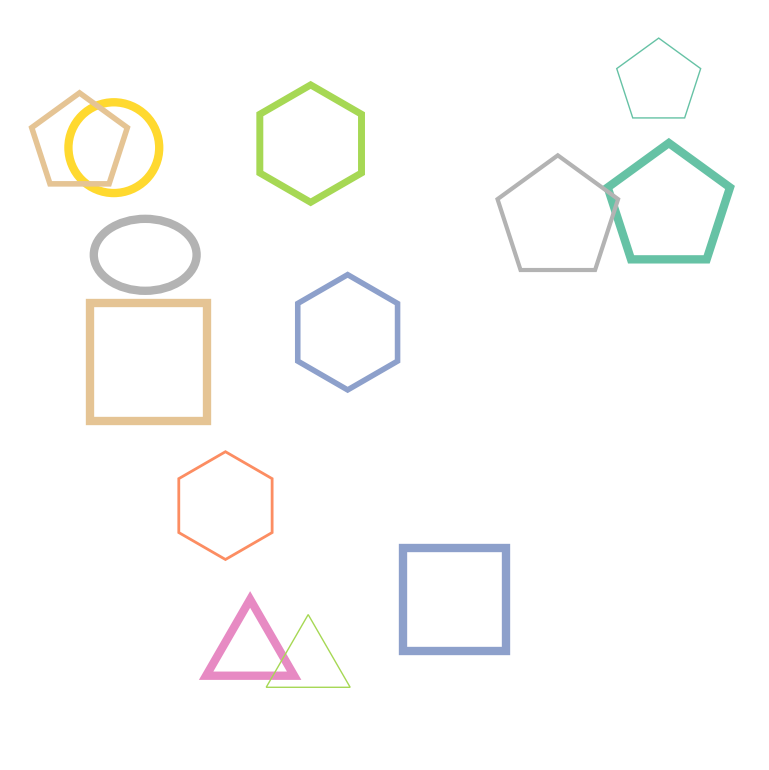[{"shape": "pentagon", "thickness": 3, "radius": 0.42, "center": [0.869, 0.731]}, {"shape": "pentagon", "thickness": 0.5, "radius": 0.29, "center": [0.855, 0.893]}, {"shape": "hexagon", "thickness": 1, "radius": 0.35, "center": [0.293, 0.343]}, {"shape": "hexagon", "thickness": 2, "radius": 0.37, "center": [0.451, 0.568]}, {"shape": "square", "thickness": 3, "radius": 0.33, "center": [0.59, 0.222]}, {"shape": "triangle", "thickness": 3, "radius": 0.33, "center": [0.325, 0.155]}, {"shape": "hexagon", "thickness": 2.5, "radius": 0.38, "center": [0.403, 0.814]}, {"shape": "triangle", "thickness": 0.5, "radius": 0.31, "center": [0.4, 0.139]}, {"shape": "circle", "thickness": 3, "radius": 0.29, "center": [0.148, 0.808]}, {"shape": "square", "thickness": 3, "radius": 0.38, "center": [0.193, 0.53]}, {"shape": "pentagon", "thickness": 2, "radius": 0.33, "center": [0.103, 0.814]}, {"shape": "pentagon", "thickness": 1.5, "radius": 0.41, "center": [0.724, 0.716]}, {"shape": "oval", "thickness": 3, "radius": 0.33, "center": [0.189, 0.669]}]